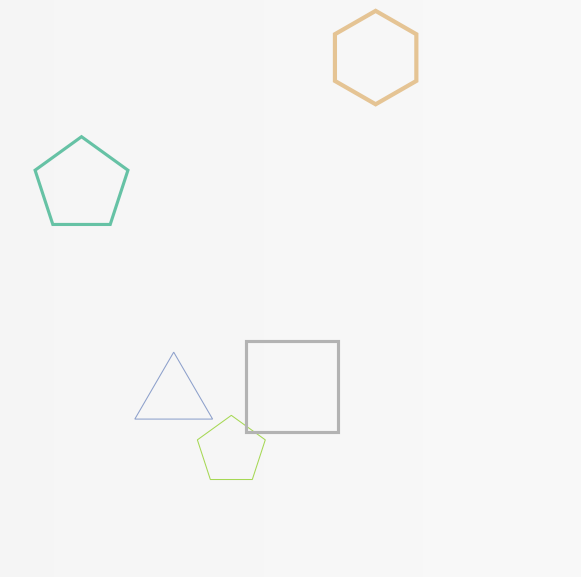[{"shape": "pentagon", "thickness": 1.5, "radius": 0.42, "center": [0.14, 0.678]}, {"shape": "triangle", "thickness": 0.5, "radius": 0.39, "center": [0.299, 0.312]}, {"shape": "pentagon", "thickness": 0.5, "radius": 0.31, "center": [0.398, 0.218]}, {"shape": "hexagon", "thickness": 2, "radius": 0.4, "center": [0.646, 0.899]}, {"shape": "square", "thickness": 1.5, "radius": 0.39, "center": [0.502, 0.33]}]